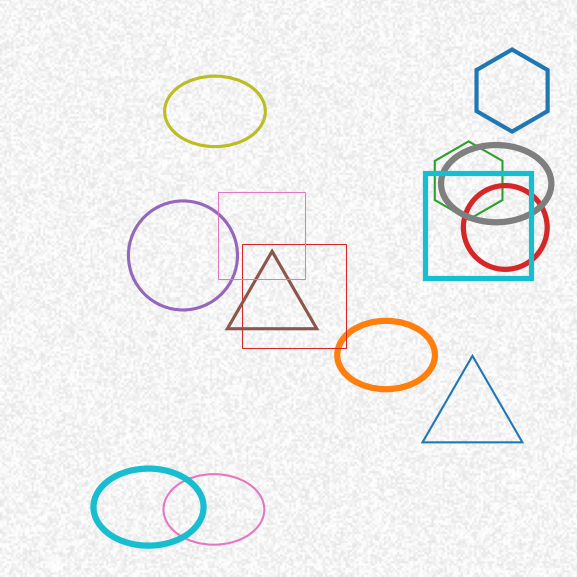[{"shape": "triangle", "thickness": 1, "radius": 0.5, "center": [0.818, 0.283]}, {"shape": "hexagon", "thickness": 2, "radius": 0.36, "center": [0.887, 0.842]}, {"shape": "oval", "thickness": 3, "radius": 0.42, "center": [0.669, 0.384]}, {"shape": "hexagon", "thickness": 1, "radius": 0.34, "center": [0.811, 0.687]}, {"shape": "square", "thickness": 0.5, "radius": 0.45, "center": [0.51, 0.486]}, {"shape": "circle", "thickness": 2.5, "radius": 0.36, "center": [0.875, 0.605]}, {"shape": "circle", "thickness": 1.5, "radius": 0.47, "center": [0.317, 0.557]}, {"shape": "triangle", "thickness": 1.5, "radius": 0.45, "center": [0.471, 0.475]}, {"shape": "square", "thickness": 0.5, "radius": 0.38, "center": [0.452, 0.592]}, {"shape": "oval", "thickness": 1, "radius": 0.44, "center": [0.37, 0.117]}, {"shape": "oval", "thickness": 3, "radius": 0.48, "center": [0.859, 0.681]}, {"shape": "oval", "thickness": 1.5, "radius": 0.44, "center": [0.372, 0.806]}, {"shape": "square", "thickness": 2.5, "radius": 0.46, "center": [0.828, 0.609]}, {"shape": "oval", "thickness": 3, "radius": 0.48, "center": [0.257, 0.121]}]